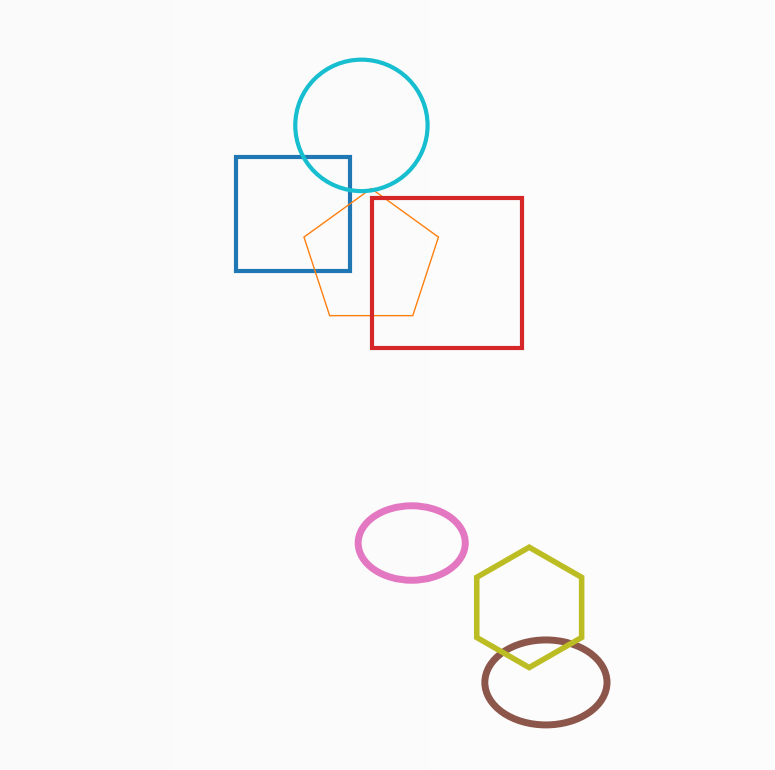[{"shape": "square", "thickness": 1.5, "radius": 0.37, "center": [0.378, 0.723]}, {"shape": "pentagon", "thickness": 0.5, "radius": 0.46, "center": [0.479, 0.664]}, {"shape": "square", "thickness": 1.5, "radius": 0.49, "center": [0.577, 0.645]}, {"shape": "oval", "thickness": 2.5, "radius": 0.39, "center": [0.704, 0.114]}, {"shape": "oval", "thickness": 2.5, "radius": 0.35, "center": [0.531, 0.295]}, {"shape": "hexagon", "thickness": 2, "radius": 0.39, "center": [0.683, 0.211]}, {"shape": "circle", "thickness": 1.5, "radius": 0.43, "center": [0.466, 0.837]}]